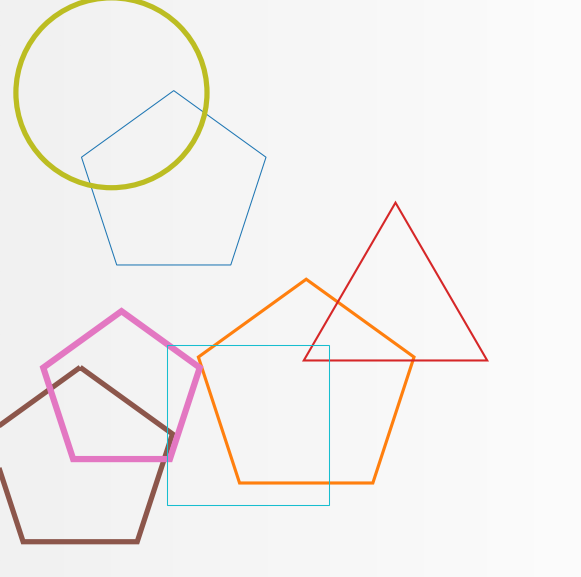[{"shape": "pentagon", "thickness": 0.5, "radius": 0.83, "center": [0.299, 0.675]}, {"shape": "pentagon", "thickness": 1.5, "radius": 0.98, "center": [0.527, 0.321]}, {"shape": "triangle", "thickness": 1, "radius": 0.91, "center": [0.68, 0.466]}, {"shape": "pentagon", "thickness": 2.5, "radius": 0.83, "center": [0.138, 0.196]}, {"shape": "pentagon", "thickness": 3, "radius": 0.71, "center": [0.209, 0.319]}, {"shape": "circle", "thickness": 2.5, "radius": 0.82, "center": [0.192, 0.838]}, {"shape": "square", "thickness": 0.5, "radius": 0.7, "center": [0.427, 0.263]}]